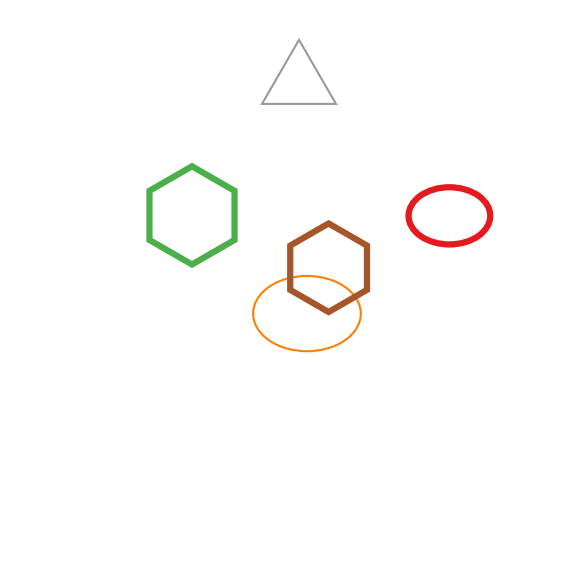[{"shape": "oval", "thickness": 3, "radius": 0.35, "center": [0.778, 0.625]}, {"shape": "hexagon", "thickness": 3, "radius": 0.43, "center": [0.332, 0.626]}, {"shape": "oval", "thickness": 1, "radius": 0.47, "center": [0.532, 0.456]}, {"shape": "hexagon", "thickness": 3, "radius": 0.38, "center": [0.569, 0.536]}, {"shape": "triangle", "thickness": 1, "radius": 0.37, "center": [0.518, 0.856]}]